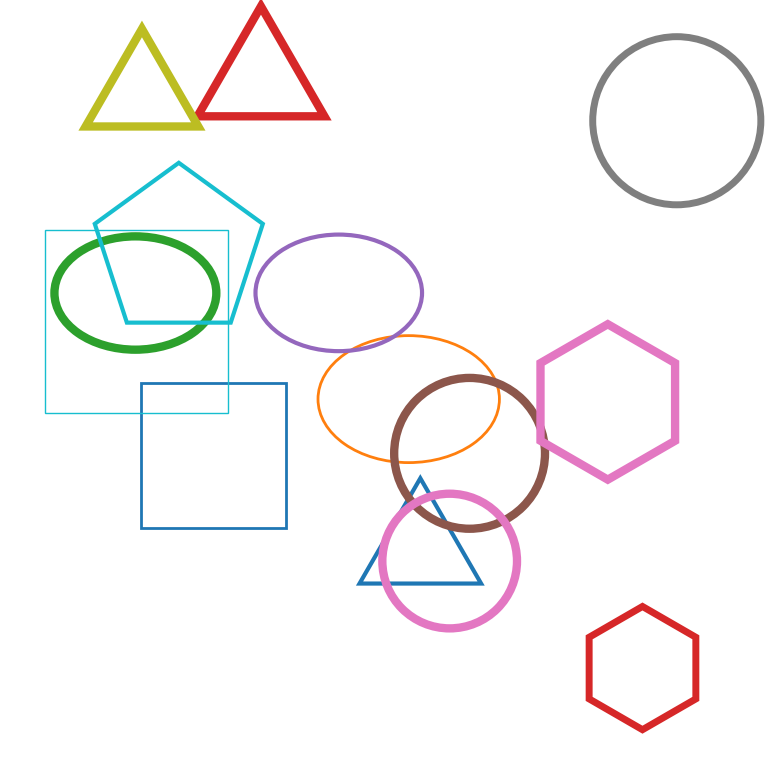[{"shape": "triangle", "thickness": 1.5, "radius": 0.46, "center": [0.546, 0.288]}, {"shape": "square", "thickness": 1, "radius": 0.47, "center": [0.278, 0.409]}, {"shape": "oval", "thickness": 1, "radius": 0.59, "center": [0.531, 0.482]}, {"shape": "oval", "thickness": 3, "radius": 0.53, "center": [0.176, 0.619]}, {"shape": "hexagon", "thickness": 2.5, "radius": 0.4, "center": [0.834, 0.132]}, {"shape": "triangle", "thickness": 3, "radius": 0.48, "center": [0.339, 0.897]}, {"shape": "oval", "thickness": 1.5, "radius": 0.54, "center": [0.44, 0.62]}, {"shape": "circle", "thickness": 3, "radius": 0.49, "center": [0.61, 0.411]}, {"shape": "circle", "thickness": 3, "radius": 0.44, "center": [0.584, 0.271]}, {"shape": "hexagon", "thickness": 3, "radius": 0.5, "center": [0.789, 0.478]}, {"shape": "circle", "thickness": 2.5, "radius": 0.55, "center": [0.879, 0.843]}, {"shape": "triangle", "thickness": 3, "radius": 0.42, "center": [0.184, 0.878]}, {"shape": "square", "thickness": 0.5, "radius": 0.59, "center": [0.178, 0.583]}, {"shape": "pentagon", "thickness": 1.5, "radius": 0.57, "center": [0.232, 0.674]}]